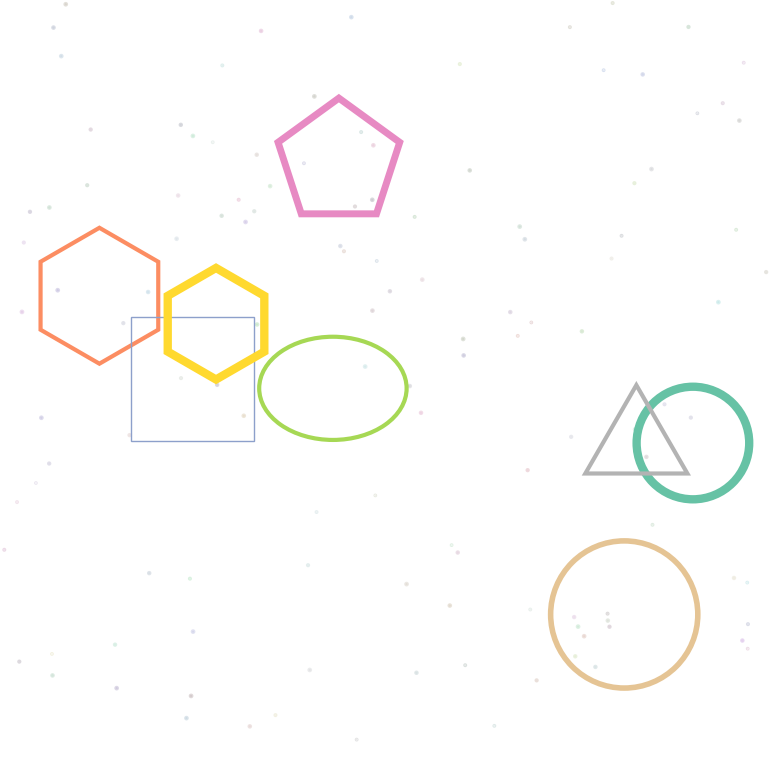[{"shape": "circle", "thickness": 3, "radius": 0.37, "center": [0.9, 0.425]}, {"shape": "hexagon", "thickness": 1.5, "radius": 0.44, "center": [0.129, 0.616]}, {"shape": "square", "thickness": 0.5, "radius": 0.4, "center": [0.25, 0.508]}, {"shape": "pentagon", "thickness": 2.5, "radius": 0.42, "center": [0.44, 0.789]}, {"shape": "oval", "thickness": 1.5, "radius": 0.48, "center": [0.432, 0.496]}, {"shape": "hexagon", "thickness": 3, "radius": 0.36, "center": [0.281, 0.58]}, {"shape": "circle", "thickness": 2, "radius": 0.48, "center": [0.811, 0.202]}, {"shape": "triangle", "thickness": 1.5, "radius": 0.38, "center": [0.826, 0.423]}]